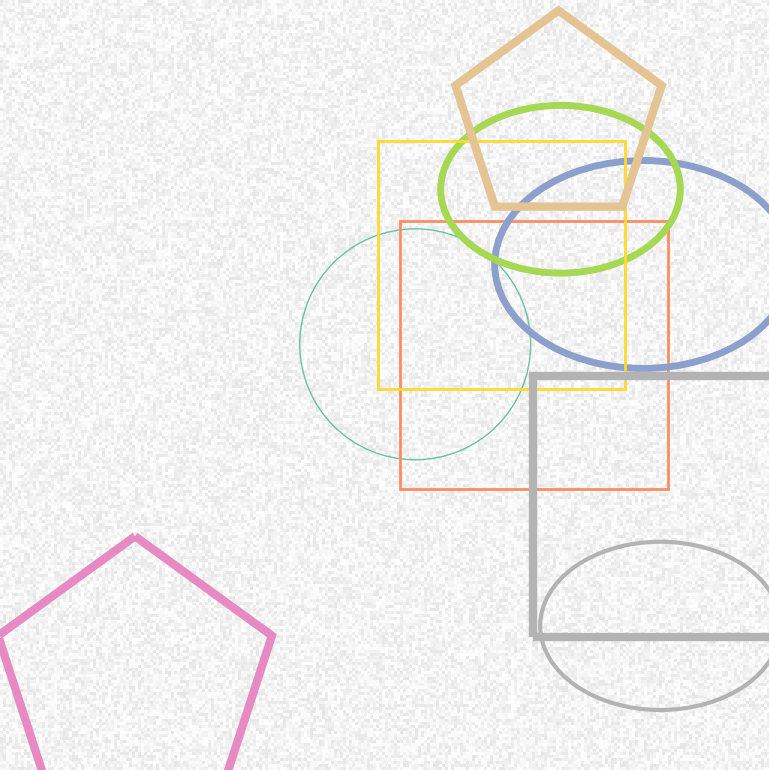[{"shape": "circle", "thickness": 0.5, "radius": 0.75, "center": [0.539, 0.553]}, {"shape": "square", "thickness": 1, "radius": 0.87, "center": [0.693, 0.539]}, {"shape": "oval", "thickness": 2.5, "radius": 0.96, "center": [0.835, 0.657]}, {"shape": "pentagon", "thickness": 3, "radius": 0.93, "center": [0.175, 0.117]}, {"shape": "oval", "thickness": 2.5, "radius": 0.78, "center": [0.728, 0.754]}, {"shape": "square", "thickness": 1, "radius": 0.8, "center": [0.651, 0.656]}, {"shape": "pentagon", "thickness": 3, "radius": 0.7, "center": [0.725, 0.846]}, {"shape": "oval", "thickness": 1.5, "radius": 0.78, "center": [0.858, 0.187]}, {"shape": "square", "thickness": 3, "radius": 0.85, "center": [0.861, 0.342]}]